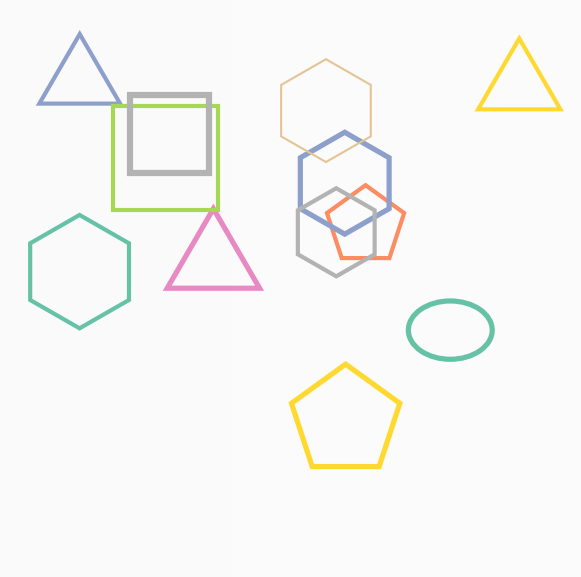[{"shape": "oval", "thickness": 2.5, "radius": 0.36, "center": [0.775, 0.427]}, {"shape": "hexagon", "thickness": 2, "radius": 0.49, "center": [0.137, 0.529]}, {"shape": "pentagon", "thickness": 2, "radius": 0.35, "center": [0.629, 0.609]}, {"shape": "triangle", "thickness": 2, "radius": 0.4, "center": [0.137, 0.86]}, {"shape": "hexagon", "thickness": 2.5, "radius": 0.44, "center": [0.593, 0.682]}, {"shape": "triangle", "thickness": 2.5, "radius": 0.46, "center": [0.367, 0.546]}, {"shape": "square", "thickness": 2, "radius": 0.45, "center": [0.285, 0.726]}, {"shape": "triangle", "thickness": 2, "radius": 0.41, "center": [0.893, 0.851]}, {"shape": "pentagon", "thickness": 2.5, "radius": 0.49, "center": [0.595, 0.271]}, {"shape": "hexagon", "thickness": 1, "radius": 0.45, "center": [0.561, 0.808]}, {"shape": "square", "thickness": 3, "radius": 0.34, "center": [0.291, 0.767]}, {"shape": "hexagon", "thickness": 2, "radius": 0.38, "center": [0.578, 0.597]}]